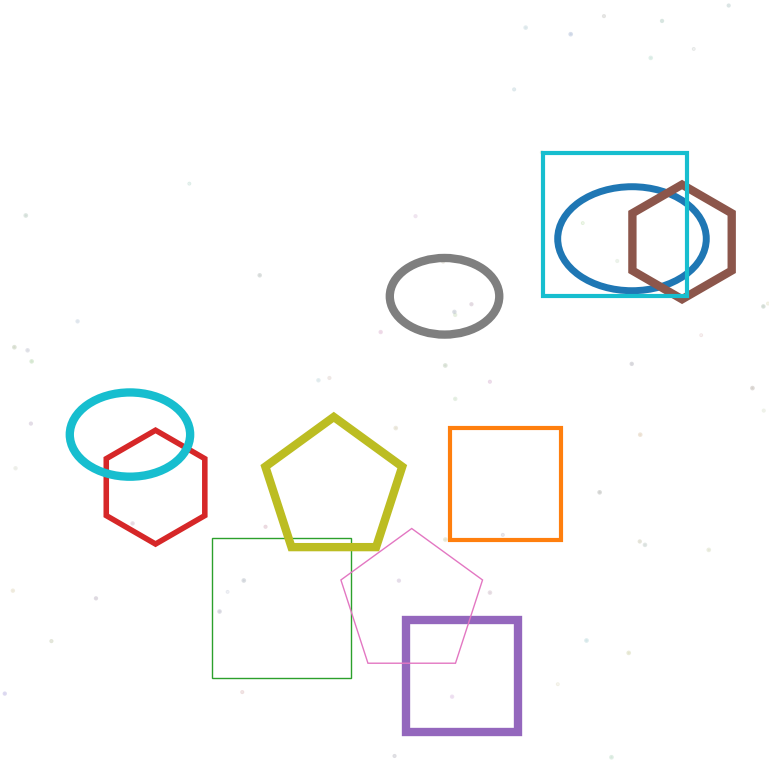[{"shape": "oval", "thickness": 2.5, "radius": 0.48, "center": [0.821, 0.69]}, {"shape": "square", "thickness": 1.5, "radius": 0.36, "center": [0.657, 0.372]}, {"shape": "square", "thickness": 0.5, "radius": 0.45, "center": [0.366, 0.211]}, {"shape": "hexagon", "thickness": 2, "radius": 0.37, "center": [0.202, 0.367]}, {"shape": "square", "thickness": 3, "radius": 0.36, "center": [0.6, 0.122]}, {"shape": "hexagon", "thickness": 3, "radius": 0.37, "center": [0.886, 0.686]}, {"shape": "pentagon", "thickness": 0.5, "radius": 0.48, "center": [0.535, 0.217]}, {"shape": "oval", "thickness": 3, "radius": 0.36, "center": [0.577, 0.615]}, {"shape": "pentagon", "thickness": 3, "radius": 0.47, "center": [0.433, 0.365]}, {"shape": "square", "thickness": 1.5, "radius": 0.47, "center": [0.799, 0.708]}, {"shape": "oval", "thickness": 3, "radius": 0.39, "center": [0.169, 0.436]}]